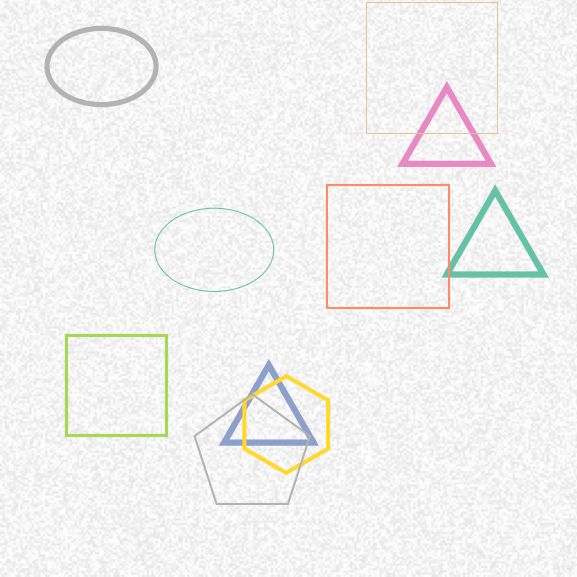[{"shape": "triangle", "thickness": 3, "radius": 0.48, "center": [0.857, 0.572]}, {"shape": "oval", "thickness": 0.5, "radius": 0.51, "center": [0.371, 0.566]}, {"shape": "square", "thickness": 1, "radius": 0.53, "center": [0.672, 0.572]}, {"shape": "triangle", "thickness": 3, "radius": 0.45, "center": [0.465, 0.277]}, {"shape": "triangle", "thickness": 3, "radius": 0.44, "center": [0.774, 0.76]}, {"shape": "square", "thickness": 1.5, "radius": 0.44, "center": [0.201, 0.332]}, {"shape": "hexagon", "thickness": 2, "radius": 0.42, "center": [0.496, 0.264]}, {"shape": "square", "thickness": 0.5, "radius": 0.57, "center": [0.748, 0.883]}, {"shape": "pentagon", "thickness": 1, "radius": 0.53, "center": [0.437, 0.211]}, {"shape": "oval", "thickness": 2.5, "radius": 0.47, "center": [0.176, 0.884]}]